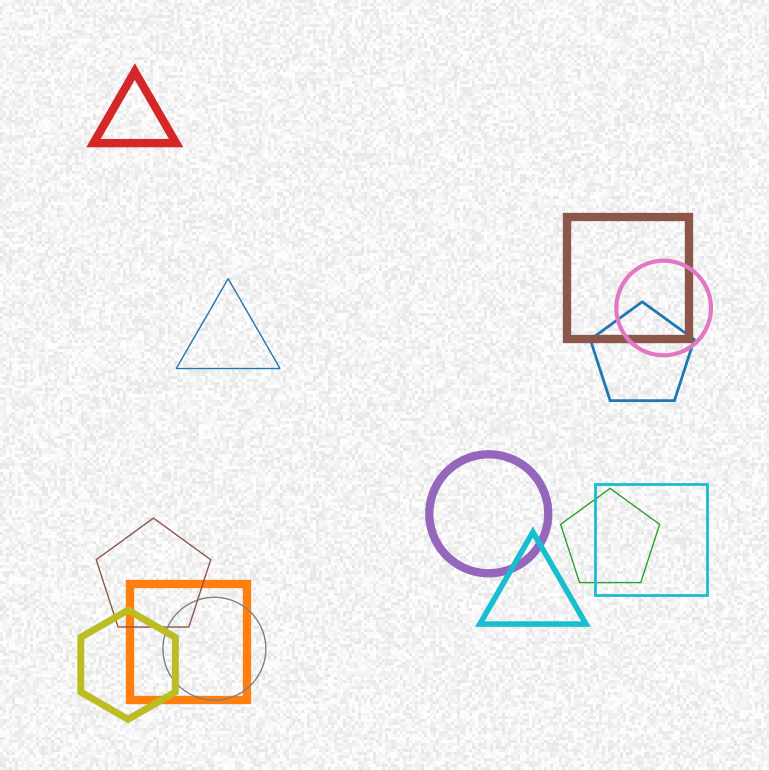[{"shape": "triangle", "thickness": 0.5, "radius": 0.39, "center": [0.296, 0.56]}, {"shape": "pentagon", "thickness": 1, "radius": 0.35, "center": [0.834, 0.537]}, {"shape": "square", "thickness": 3, "radius": 0.38, "center": [0.244, 0.166]}, {"shape": "pentagon", "thickness": 0.5, "radius": 0.34, "center": [0.792, 0.298]}, {"shape": "triangle", "thickness": 3, "radius": 0.31, "center": [0.175, 0.845]}, {"shape": "circle", "thickness": 3, "radius": 0.39, "center": [0.635, 0.333]}, {"shape": "square", "thickness": 3, "radius": 0.4, "center": [0.816, 0.639]}, {"shape": "pentagon", "thickness": 0.5, "radius": 0.39, "center": [0.199, 0.249]}, {"shape": "circle", "thickness": 1.5, "radius": 0.31, "center": [0.862, 0.6]}, {"shape": "circle", "thickness": 0.5, "radius": 0.33, "center": [0.278, 0.157]}, {"shape": "hexagon", "thickness": 2.5, "radius": 0.35, "center": [0.166, 0.137]}, {"shape": "triangle", "thickness": 2, "radius": 0.4, "center": [0.692, 0.229]}, {"shape": "square", "thickness": 1, "radius": 0.36, "center": [0.845, 0.3]}]